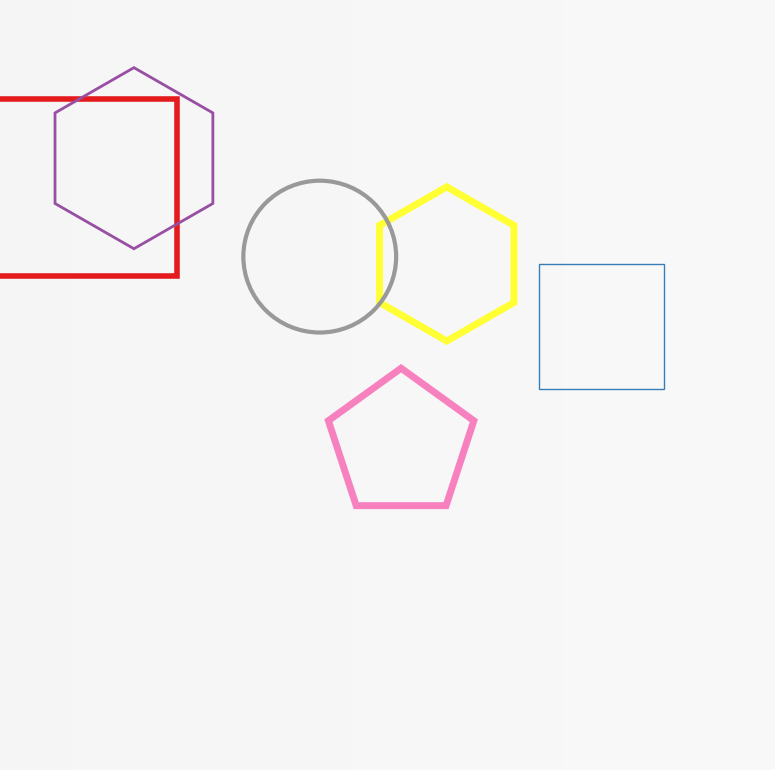[{"shape": "square", "thickness": 2, "radius": 0.58, "center": [0.113, 0.757]}, {"shape": "square", "thickness": 0.5, "radius": 0.4, "center": [0.776, 0.576]}, {"shape": "hexagon", "thickness": 1, "radius": 0.59, "center": [0.173, 0.795]}, {"shape": "hexagon", "thickness": 2.5, "radius": 0.5, "center": [0.576, 0.657]}, {"shape": "pentagon", "thickness": 2.5, "radius": 0.49, "center": [0.518, 0.423]}, {"shape": "circle", "thickness": 1.5, "radius": 0.49, "center": [0.413, 0.667]}]